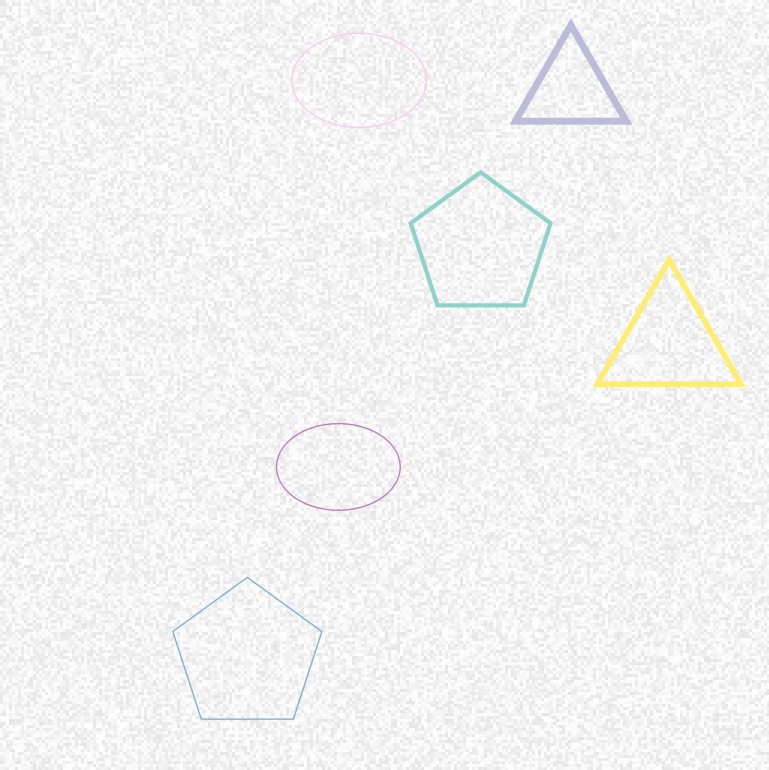[{"shape": "pentagon", "thickness": 1.5, "radius": 0.48, "center": [0.624, 0.681]}, {"shape": "triangle", "thickness": 2.5, "radius": 0.42, "center": [0.741, 0.884]}, {"shape": "pentagon", "thickness": 0.5, "radius": 0.51, "center": [0.321, 0.148]}, {"shape": "oval", "thickness": 0.5, "radius": 0.44, "center": [0.466, 0.896]}, {"shape": "oval", "thickness": 0.5, "radius": 0.4, "center": [0.439, 0.394]}, {"shape": "triangle", "thickness": 2, "radius": 0.54, "center": [0.869, 0.555]}]